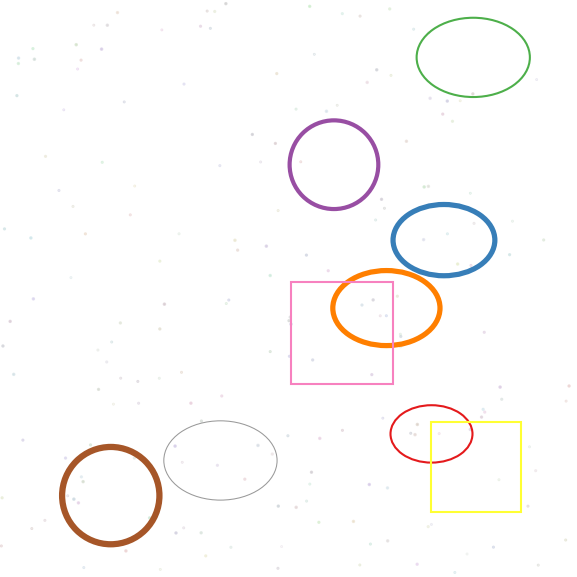[{"shape": "oval", "thickness": 1, "radius": 0.35, "center": [0.747, 0.248]}, {"shape": "oval", "thickness": 2.5, "radius": 0.44, "center": [0.769, 0.583]}, {"shape": "oval", "thickness": 1, "radius": 0.49, "center": [0.819, 0.9]}, {"shape": "circle", "thickness": 2, "radius": 0.38, "center": [0.578, 0.714]}, {"shape": "oval", "thickness": 2.5, "radius": 0.46, "center": [0.669, 0.466]}, {"shape": "square", "thickness": 1, "radius": 0.39, "center": [0.824, 0.19]}, {"shape": "circle", "thickness": 3, "radius": 0.42, "center": [0.192, 0.141]}, {"shape": "square", "thickness": 1, "radius": 0.44, "center": [0.592, 0.423]}, {"shape": "oval", "thickness": 0.5, "radius": 0.49, "center": [0.382, 0.202]}]